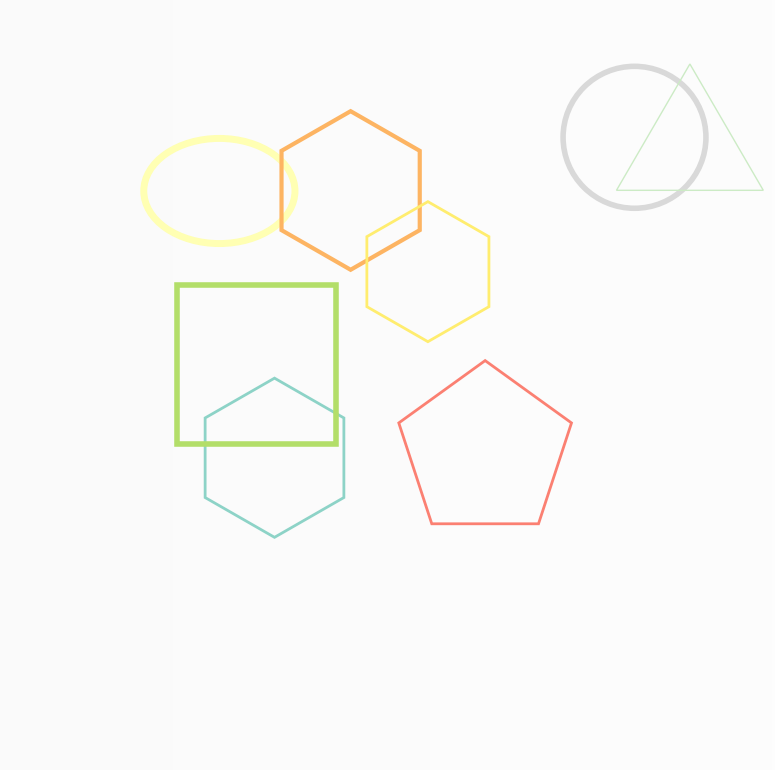[{"shape": "hexagon", "thickness": 1, "radius": 0.52, "center": [0.354, 0.406]}, {"shape": "oval", "thickness": 2.5, "radius": 0.49, "center": [0.283, 0.752]}, {"shape": "pentagon", "thickness": 1, "radius": 0.59, "center": [0.626, 0.415]}, {"shape": "hexagon", "thickness": 1.5, "radius": 0.51, "center": [0.452, 0.753]}, {"shape": "square", "thickness": 2, "radius": 0.51, "center": [0.331, 0.526]}, {"shape": "circle", "thickness": 2, "radius": 0.46, "center": [0.819, 0.822]}, {"shape": "triangle", "thickness": 0.5, "radius": 0.55, "center": [0.89, 0.808]}, {"shape": "hexagon", "thickness": 1, "radius": 0.45, "center": [0.552, 0.647]}]